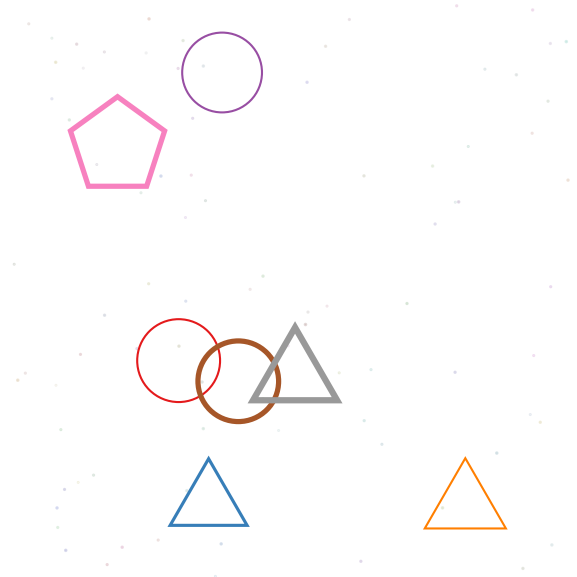[{"shape": "circle", "thickness": 1, "radius": 0.36, "center": [0.309, 0.375]}, {"shape": "triangle", "thickness": 1.5, "radius": 0.38, "center": [0.361, 0.128]}, {"shape": "circle", "thickness": 1, "radius": 0.35, "center": [0.385, 0.874]}, {"shape": "triangle", "thickness": 1, "radius": 0.41, "center": [0.806, 0.125]}, {"shape": "circle", "thickness": 2.5, "radius": 0.35, "center": [0.413, 0.339]}, {"shape": "pentagon", "thickness": 2.5, "radius": 0.43, "center": [0.204, 0.746]}, {"shape": "triangle", "thickness": 3, "radius": 0.42, "center": [0.511, 0.348]}]